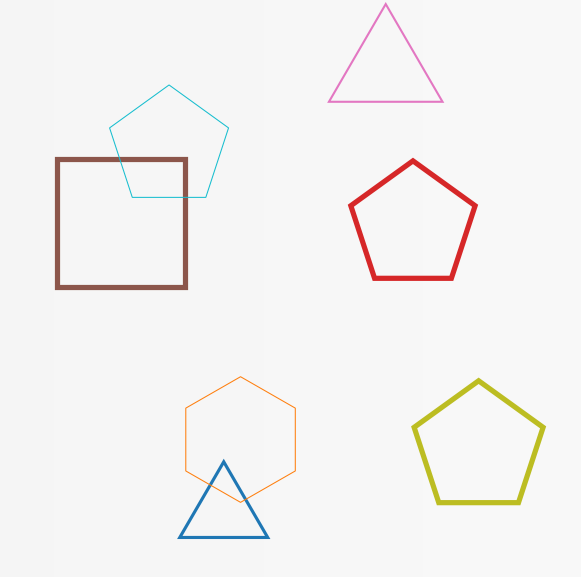[{"shape": "triangle", "thickness": 1.5, "radius": 0.44, "center": [0.385, 0.112]}, {"shape": "hexagon", "thickness": 0.5, "radius": 0.54, "center": [0.414, 0.238]}, {"shape": "pentagon", "thickness": 2.5, "radius": 0.56, "center": [0.71, 0.608]}, {"shape": "square", "thickness": 2.5, "radius": 0.55, "center": [0.208, 0.613]}, {"shape": "triangle", "thickness": 1, "radius": 0.56, "center": [0.664, 0.879]}, {"shape": "pentagon", "thickness": 2.5, "radius": 0.58, "center": [0.823, 0.223]}, {"shape": "pentagon", "thickness": 0.5, "radius": 0.54, "center": [0.291, 0.744]}]